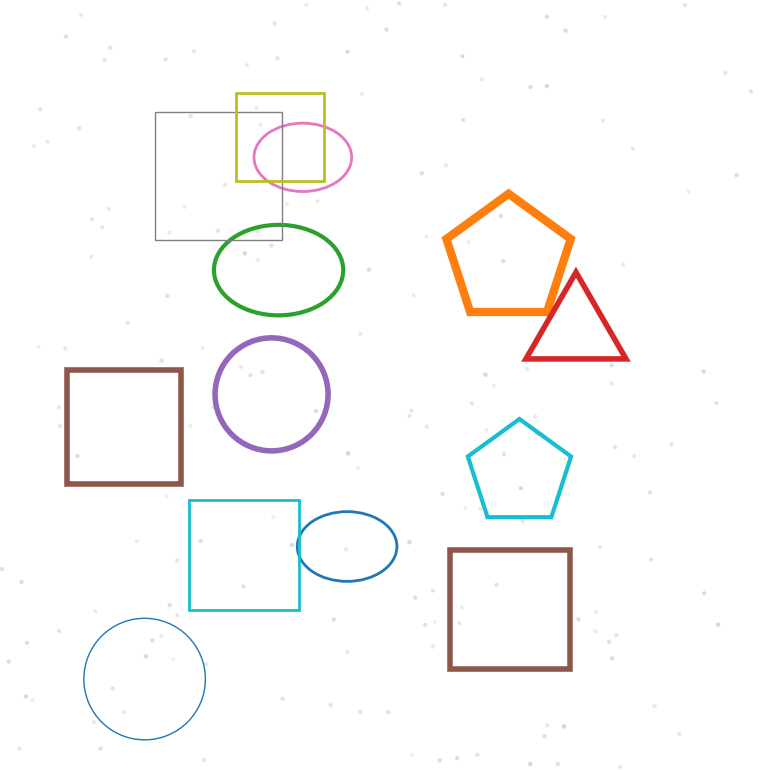[{"shape": "oval", "thickness": 1, "radius": 0.32, "center": [0.451, 0.29]}, {"shape": "circle", "thickness": 0.5, "radius": 0.39, "center": [0.188, 0.118]}, {"shape": "pentagon", "thickness": 3, "radius": 0.42, "center": [0.661, 0.663]}, {"shape": "oval", "thickness": 1.5, "radius": 0.42, "center": [0.362, 0.649]}, {"shape": "triangle", "thickness": 2, "radius": 0.38, "center": [0.748, 0.571]}, {"shape": "circle", "thickness": 2, "radius": 0.37, "center": [0.353, 0.488]}, {"shape": "square", "thickness": 2, "radius": 0.39, "center": [0.663, 0.208]}, {"shape": "square", "thickness": 2, "radius": 0.37, "center": [0.161, 0.446]}, {"shape": "oval", "thickness": 1, "radius": 0.32, "center": [0.393, 0.796]}, {"shape": "square", "thickness": 0.5, "radius": 0.41, "center": [0.284, 0.772]}, {"shape": "square", "thickness": 1, "radius": 0.29, "center": [0.364, 0.822]}, {"shape": "square", "thickness": 1, "radius": 0.36, "center": [0.317, 0.279]}, {"shape": "pentagon", "thickness": 1.5, "radius": 0.35, "center": [0.675, 0.385]}]